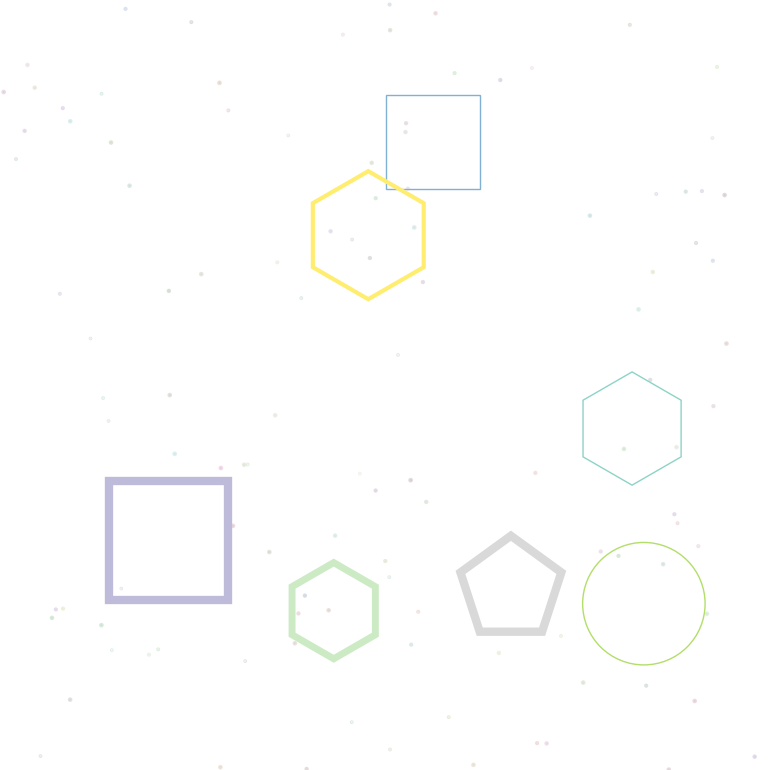[{"shape": "hexagon", "thickness": 0.5, "radius": 0.37, "center": [0.821, 0.443]}, {"shape": "square", "thickness": 3, "radius": 0.39, "center": [0.219, 0.298]}, {"shape": "square", "thickness": 0.5, "radius": 0.3, "center": [0.562, 0.816]}, {"shape": "circle", "thickness": 0.5, "radius": 0.4, "center": [0.836, 0.216]}, {"shape": "pentagon", "thickness": 3, "radius": 0.34, "center": [0.664, 0.235]}, {"shape": "hexagon", "thickness": 2.5, "radius": 0.31, "center": [0.433, 0.207]}, {"shape": "hexagon", "thickness": 1.5, "radius": 0.42, "center": [0.478, 0.695]}]